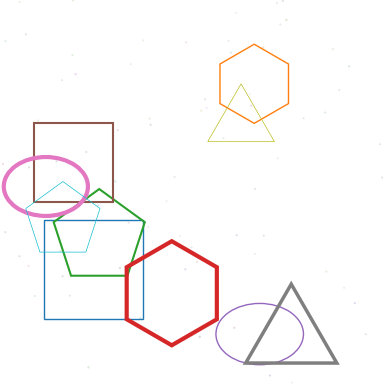[{"shape": "square", "thickness": 1, "radius": 0.64, "center": [0.244, 0.301]}, {"shape": "hexagon", "thickness": 1, "radius": 0.51, "center": [0.66, 0.782]}, {"shape": "pentagon", "thickness": 1.5, "radius": 0.62, "center": [0.258, 0.385]}, {"shape": "hexagon", "thickness": 3, "radius": 0.68, "center": [0.446, 0.238]}, {"shape": "oval", "thickness": 1, "radius": 0.57, "center": [0.675, 0.132]}, {"shape": "square", "thickness": 1.5, "radius": 0.52, "center": [0.191, 0.577]}, {"shape": "oval", "thickness": 3, "radius": 0.55, "center": [0.119, 0.516]}, {"shape": "triangle", "thickness": 2.5, "radius": 0.68, "center": [0.756, 0.125]}, {"shape": "triangle", "thickness": 0.5, "radius": 0.5, "center": [0.626, 0.682]}, {"shape": "pentagon", "thickness": 0.5, "radius": 0.51, "center": [0.163, 0.427]}]